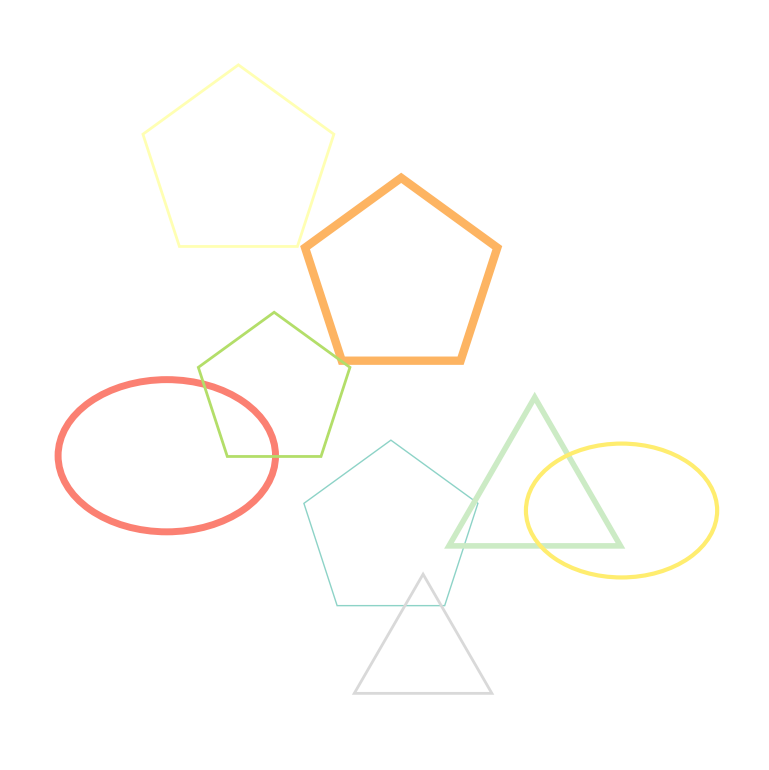[{"shape": "pentagon", "thickness": 0.5, "radius": 0.59, "center": [0.508, 0.31]}, {"shape": "pentagon", "thickness": 1, "radius": 0.65, "center": [0.31, 0.785]}, {"shape": "oval", "thickness": 2.5, "radius": 0.71, "center": [0.217, 0.408]}, {"shape": "pentagon", "thickness": 3, "radius": 0.66, "center": [0.521, 0.638]}, {"shape": "pentagon", "thickness": 1, "radius": 0.52, "center": [0.356, 0.491]}, {"shape": "triangle", "thickness": 1, "radius": 0.52, "center": [0.549, 0.151]}, {"shape": "triangle", "thickness": 2, "radius": 0.64, "center": [0.694, 0.355]}, {"shape": "oval", "thickness": 1.5, "radius": 0.62, "center": [0.807, 0.337]}]